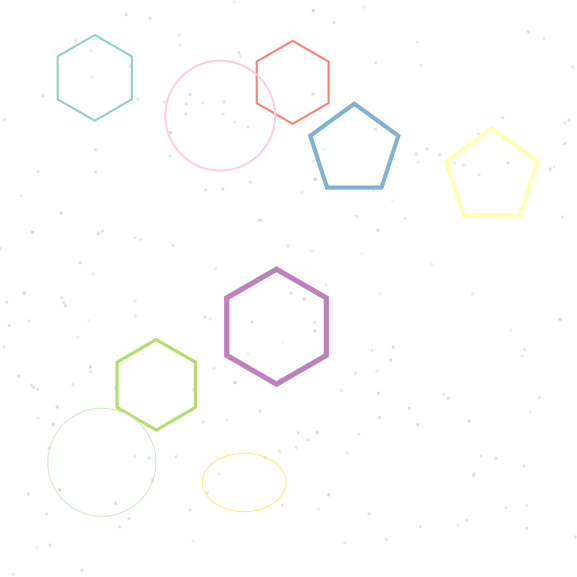[{"shape": "hexagon", "thickness": 1, "radius": 0.37, "center": [0.164, 0.864]}, {"shape": "pentagon", "thickness": 2, "radius": 0.42, "center": [0.852, 0.694]}, {"shape": "hexagon", "thickness": 1, "radius": 0.36, "center": [0.507, 0.857]}, {"shape": "pentagon", "thickness": 2, "radius": 0.4, "center": [0.613, 0.739]}, {"shape": "hexagon", "thickness": 1.5, "radius": 0.39, "center": [0.271, 0.333]}, {"shape": "circle", "thickness": 1, "radius": 0.48, "center": [0.381, 0.799]}, {"shape": "hexagon", "thickness": 2.5, "radius": 0.5, "center": [0.479, 0.433]}, {"shape": "circle", "thickness": 0.5, "radius": 0.47, "center": [0.176, 0.199]}, {"shape": "oval", "thickness": 0.5, "radius": 0.36, "center": [0.423, 0.164]}]